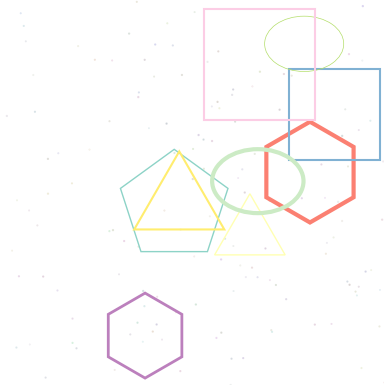[{"shape": "pentagon", "thickness": 1, "radius": 0.73, "center": [0.452, 0.465]}, {"shape": "triangle", "thickness": 1, "radius": 0.53, "center": [0.649, 0.391]}, {"shape": "hexagon", "thickness": 3, "radius": 0.65, "center": [0.805, 0.553]}, {"shape": "square", "thickness": 1.5, "radius": 0.59, "center": [0.869, 0.702]}, {"shape": "oval", "thickness": 0.5, "radius": 0.51, "center": [0.79, 0.886]}, {"shape": "square", "thickness": 1.5, "radius": 0.72, "center": [0.675, 0.832]}, {"shape": "hexagon", "thickness": 2, "radius": 0.55, "center": [0.377, 0.128]}, {"shape": "oval", "thickness": 3, "radius": 0.59, "center": [0.67, 0.529]}, {"shape": "triangle", "thickness": 1.5, "radius": 0.68, "center": [0.466, 0.472]}]